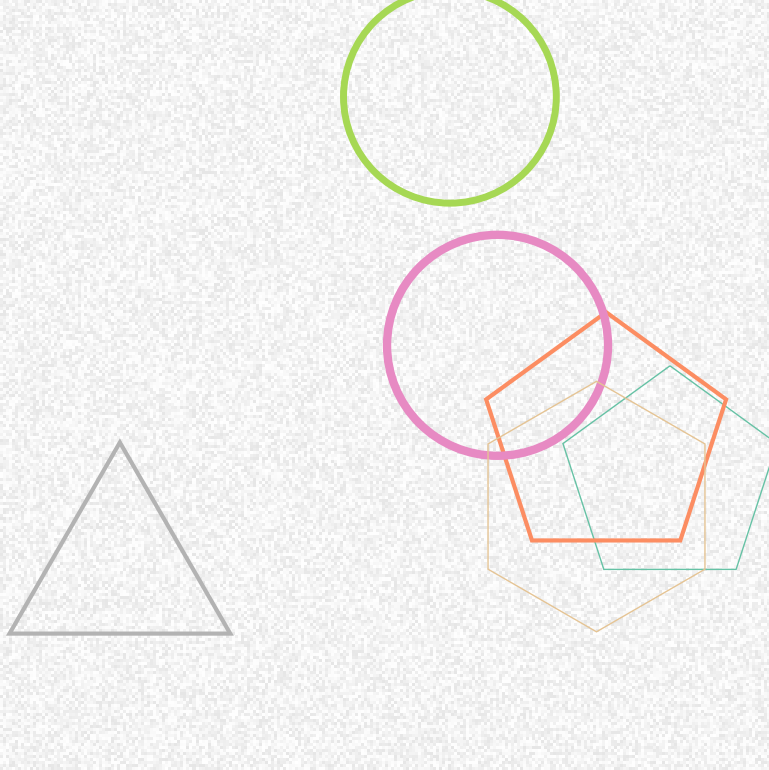[{"shape": "pentagon", "thickness": 0.5, "radius": 0.73, "center": [0.87, 0.379]}, {"shape": "pentagon", "thickness": 1.5, "radius": 0.82, "center": [0.787, 0.431]}, {"shape": "circle", "thickness": 3, "radius": 0.72, "center": [0.646, 0.552]}, {"shape": "circle", "thickness": 2.5, "radius": 0.69, "center": [0.584, 0.874]}, {"shape": "hexagon", "thickness": 0.5, "radius": 0.81, "center": [0.775, 0.342]}, {"shape": "triangle", "thickness": 1.5, "radius": 0.83, "center": [0.156, 0.26]}]